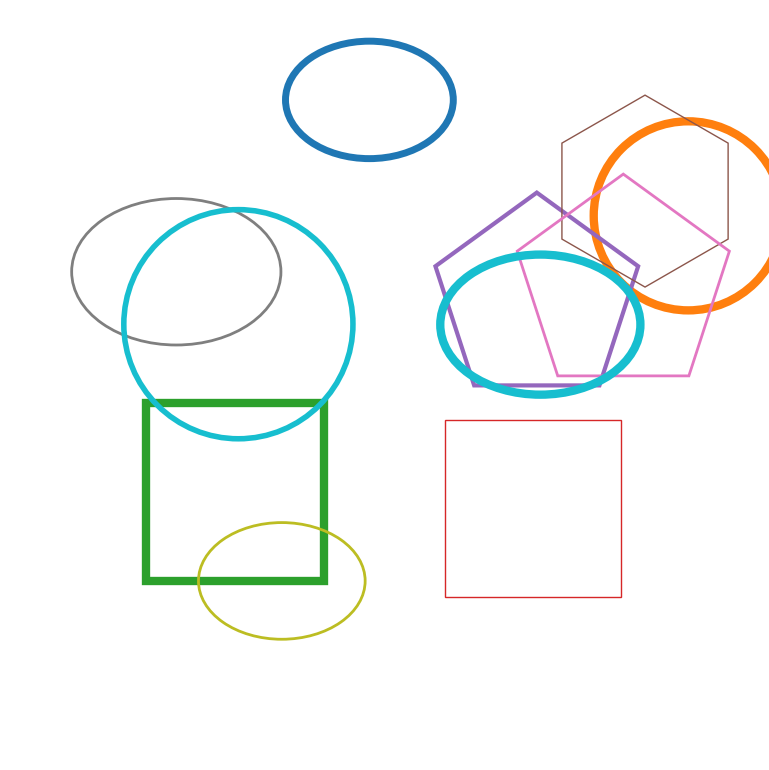[{"shape": "oval", "thickness": 2.5, "radius": 0.54, "center": [0.48, 0.87]}, {"shape": "circle", "thickness": 3, "radius": 0.61, "center": [0.894, 0.72]}, {"shape": "square", "thickness": 3, "radius": 0.58, "center": [0.305, 0.361]}, {"shape": "square", "thickness": 0.5, "radius": 0.57, "center": [0.692, 0.34]}, {"shape": "pentagon", "thickness": 1.5, "radius": 0.69, "center": [0.697, 0.611]}, {"shape": "hexagon", "thickness": 0.5, "radius": 0.62, "center": [0.838, 0.752]}, {"shape": "pentagon", "thickness": 1, "radius": 0.72, "center": [0.809, 0.629]}, {"shape": "oval", "thickness": 1, "radius": 0.68, "center": [0.229, 0.647]}, {"shape": "oval", "thickness": 1, "radius": 0.54, "center": [0.366, 0.246]}, {"shape": "circle", "thickness": 2, "radius": 0.74, "center": [0.31, 0.579]}, {"shape": "oval", "thickness": 3, "radius": 0.65, "center": [0.702, 0.578]}]